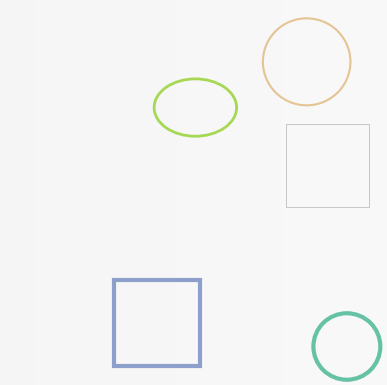[{"shape": "circle", "thickness": 3, "radius": 0.43, "center": [0.895, 0.1]}, {"shape": "square", "thickness": 3, "radius": 0.56, "center": [0.405, 0.16]}, {"shape": "oval", "thickness": 2, "radius": 0.53, "center": [0.504, 0.721]}, {"shape": "circle", "thickness": 1.5, "radius": 0.56, "center": [0.791, 0.839]}, {"shape": "square", "thickness": 0.5, "radius": 0.54, "center": [0.845, 0.57]}]